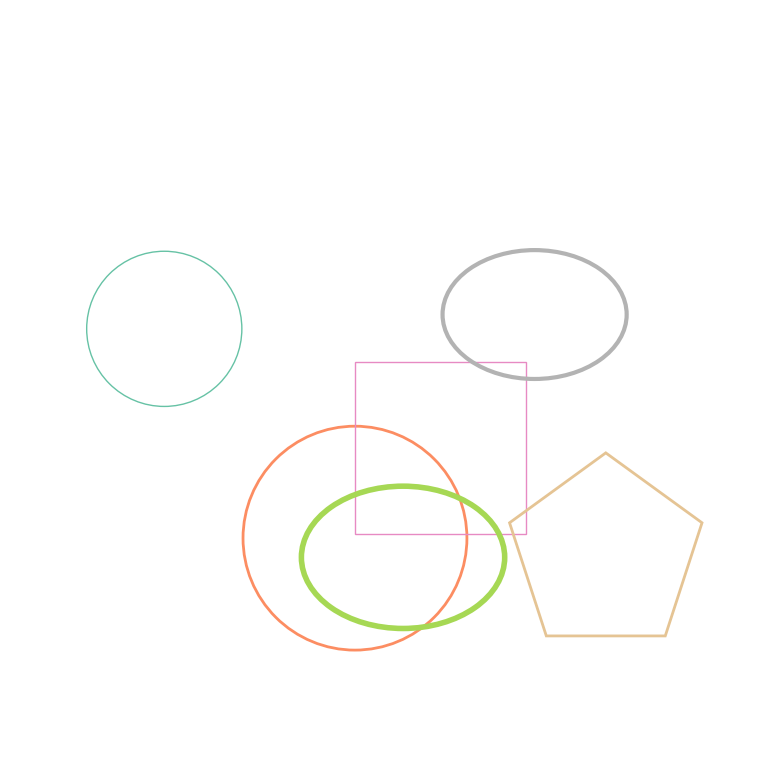[{"shape": "circle", "thickness": 0.5, "radius": 0.5, "center": [0.213, 0.573]}, {"shape": "circle", "thickness": 1, "radius": 0.73, "center": [0.461, 0.301]}, {"shape": "square", "thickness": 0.5, "radius": 0.56, "center": [0.572, 0.418]}, {"shape": "oval", "thickness": 2, "radius": 0.66, "center": [0.523, 0.276]}, {"shape": "pentagon", "thickness": 1, "radius": 0.66, "center": [0.787, 0.28]}, {"shape": "oval", "thickness": 1.5, "radius": 0.6, "center": [0.694, 0.592]}]